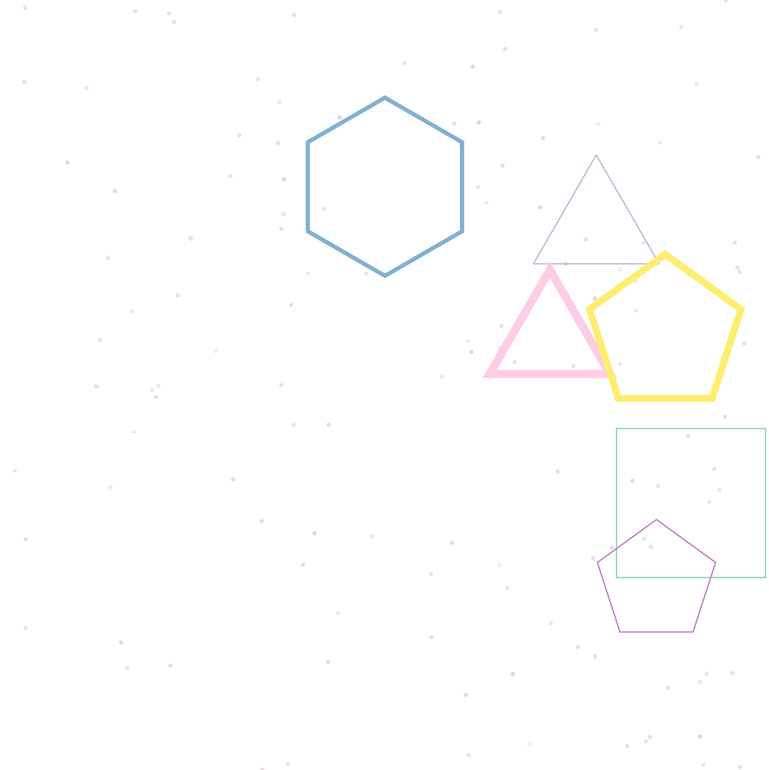[{"shape": "square", "thickness": 0.5, "radius": 0.48, "center": [0.897, 0.347]}, {"shape": "triangle", "thickness": 0.5, "radius": 0.47, "center": [0.774, 0.705]}, {"shape": "hexagon", "thickness": 1.5, "radius": 0.58, "center": [0.5, 0.757]}, {"shape": "triangle", "thickness": 3, "radius": 0.45, "center": [0.714, 0.559]}, {"shape": "pentagon", "thickness": 0.5, "radius": 0.4, "center": [0.853, 0.245]}, {"shape": "pentagon", "thickness": 2.5, "radius": 0.52, "center": [0.864, 0.566]}]